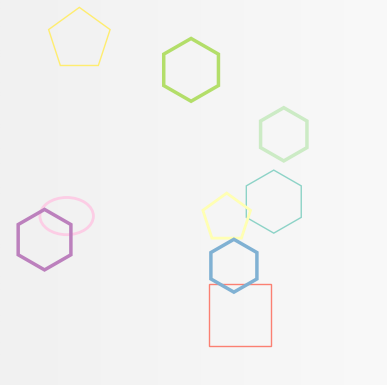[{"shape": "hexagon", "thickness": 1, "radius": 0.41, "center": [0.707, 0.476]}, {"shape": "pentagon", "thickness": 2, "radius": 0.32, "center": [0.585, 0.434]}, {"shape": "square", "thickness": 1, "radius": 0.4, "center": [0.619, 0.183]}, {"shape": "hexagon", "thickness": 2.5, "radius": 0.34, "center": [0.604, 0.31]}, {"shape": "hexagon", "thickness": 2.5, "radius": 0.41, "center": [0.493, 0.819]}, {"shape": "oval", "thickness": 2, "radius": 0.35, "center": [0.172, 0.439]}, {"shape": "hexagon", "thickness": 2.5, "radius": 0.39, "center": [0.115, 0.378]}, {"shape": "hexagon", "thickness": 2.5, "radius": 0.35, "center": [0.732, 0.651]}, {"shape": "pentagon", "thickness": 1, "radius": 0.42, "center": [0.205, 0.897]}]